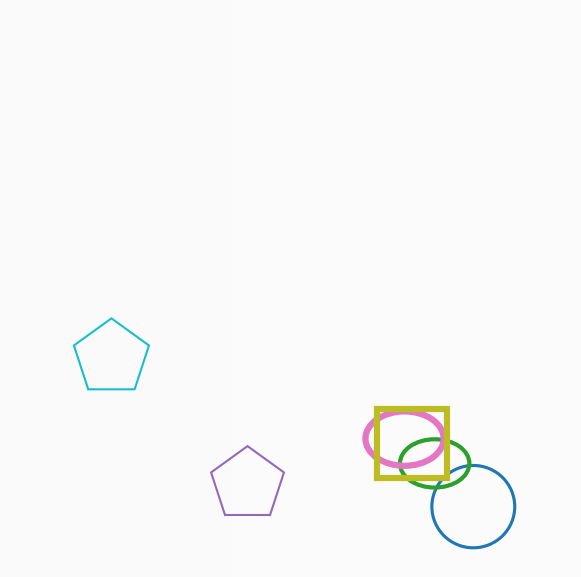[{"shape": "circle", "thickness": 1.5, "radius": 0.36, "center": [0.814, 0.122]}, {"shape": "oval", "thickness": 2, "radius": 0.3, "center": [0.748, 0.197]}, {"shape": "pentagon", "thickness": 1, "radius": 0.33, "center": [0.426, 0.161]}, {"shape": "oval", "thickness": 3, "radius": 0.34, "center": [0.696, 0.24]}, {"shape": "square", "thickness": 3, "radius": 0.3, "center": [0.709, 0.23]}, {"shape": "pentagon", "thickness": 1, "radius": 0.34, "center": [0.192, 0.38]}]